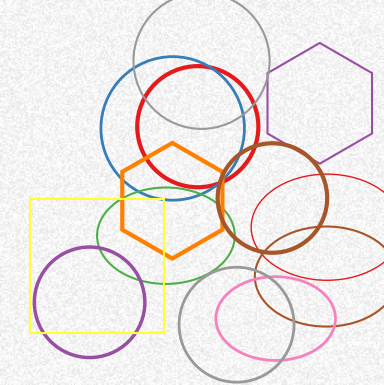[{"shape": "oval", "thickness": 1, "radius": 0.98, "center": [0.849, 0.41]}, {"shape": "circle", "thickness": 3, "radius": 0.79, "center": [0.514, 0.671]}, {"shape": "circle", "thickness": 2, "radius": 0.93, "center": [0.449, 0.666]}, {"shape": "oval", "thickness": 1.5, "radius": 0.89, "center": [0.431, 0.388]}, {"shape": "circle", "thickness": 2.5, "radius": 0.72, "center": [0.233, 0.215]}, {"shape": "hexagon", "thickness": 1.5, "radius": 0.78, "center": [0.831, 0.732]}, {"shape": "hexagon", "thickness": 3, "radius": 0.75, "center": [0.448, 0.479]}, {"shape": "square", "thickness": 1.5, "radius": 0.87, "center": [0.251, 0.31]}, {"shape": "circle", "thickness": 3, "radius": 0.71, "center": [0.708, 0.486]}, {"shape": "oval", "thickness": 1.5, "radius": 0.93, "center": [0.848, 0.282]}, {"shape": "oval", "thickness": 2, "radius": 0.78, "center": [0.716, 0.173]}, {"shape": "circle", "thickness": 2, "radius": 0.75, "center": [0.614, 0.157]}, {"shape": "circle", "thickness": 1.5, "radius": 0.88, "center": [0.523, 0.842]}]